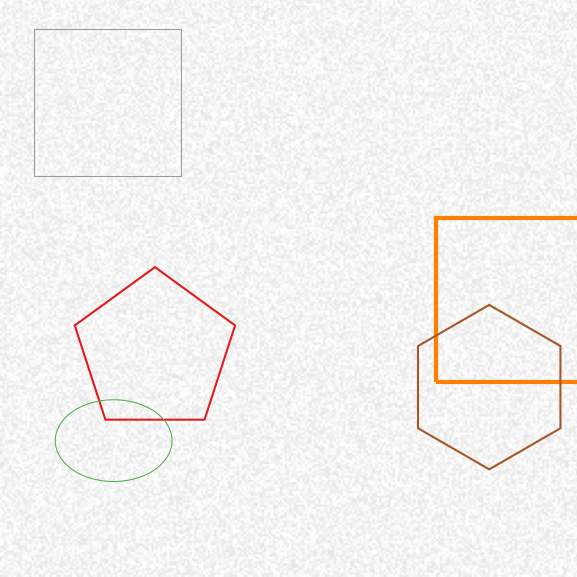[{"shape": "pentagon", "thickness": 1, "radius": 0.73, "center": [0.268, 0.391]}, {"shape": "oval", "thickness": 0.5, "radius": 0.51, "center": [0.197, 0.236]}, {"shape": "square", "thickness": 2, "radius": 0.71, "center": [0.897, 0.48]}, {"shape": "hexagon", "thickness": 1, "radius": 0.71, "center": [0.847, 0.329]}, {"shape": "square", "thickness": 0.5, "radius": 0.64, "center": [0.186, 0.821]}]